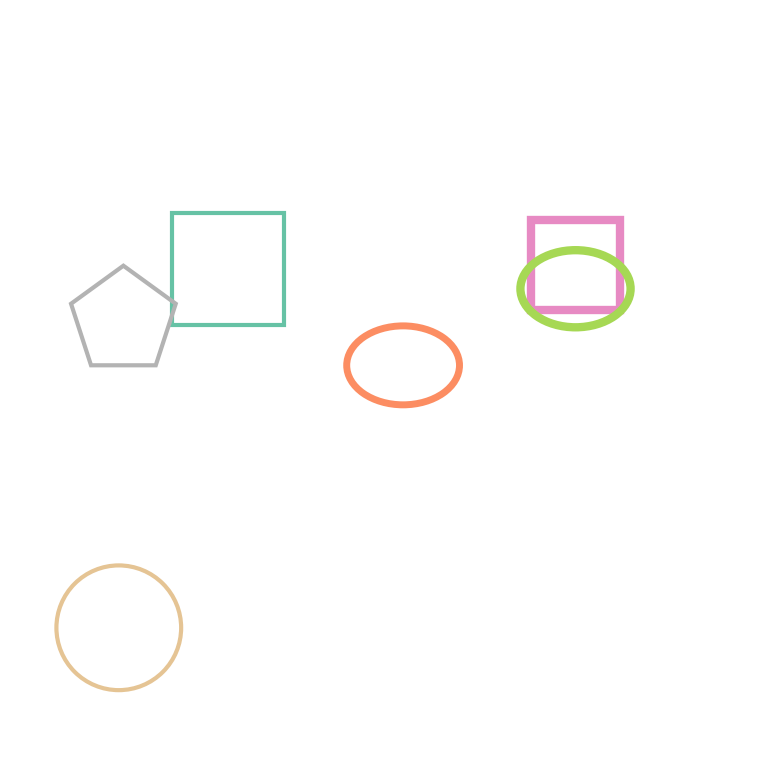[{"shape": "square", "thickness": 1.5, "radius": 0.36, "center": [0.296, 0.65]}, {"shape": "oval", "thickness": 2.5, "radius": 0.37, "center": [0.524, 0.526]}, {"shape": "square", "thickness": 3, "radius": 0.29, "center": [0.748, 0.656]}, {"shape": "oval", "thickness": 3, "radius": 0.36, "center": [0.747, 0.625]}, {"shape": "circle", "thickness": 1.5, "radius": 0.4, "center": [0.154, 0.185]}, {"shape": "pentagon", "thickness": 1.5, "radius": 0.36, "center": [0.16, 0.583]}]